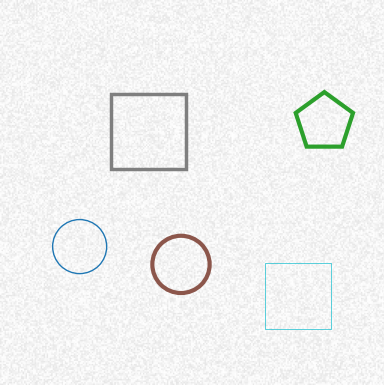[{"shape": "circle", "thickness": 1, "radius": 0.35, "center": [0.207, 0.36]}, {"shape": "pentagon", "thickness": 3, "radius": 0.39, "center": [0.842, 0.682]}, {"shape": "circle", "thickness": 3, "radius": 0.37, "center": [0.47, 0.313]}, {"shape": "square", "thickness": 2.5, "radius": 0.49, "center": [0.386, 0.659]}, {"shape": "square", "thickness": 0.5, "radius": 0.43, "center": [0.775, 0.232]}]